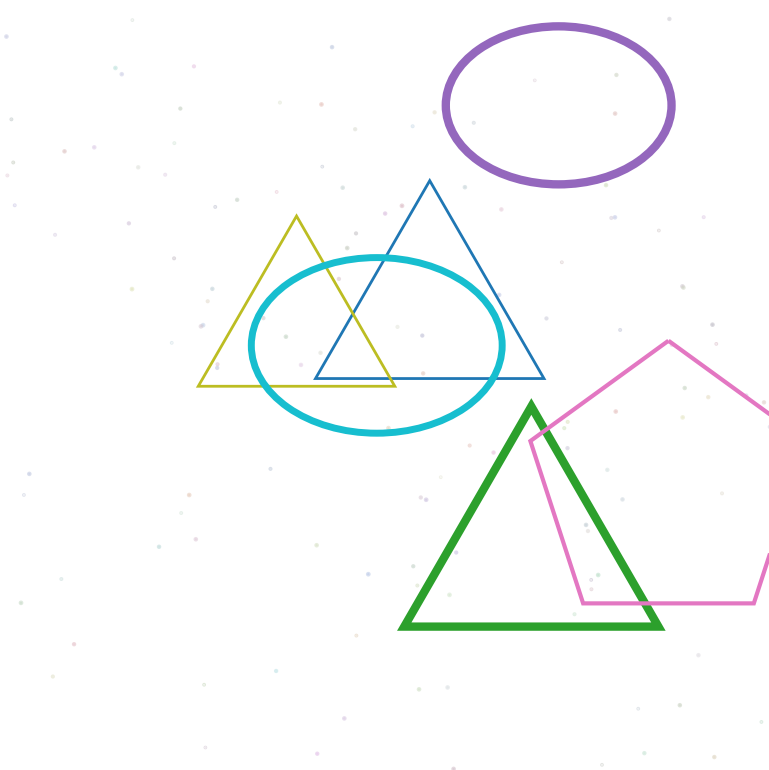[{"shape": "triangle", "thickness": 1, "radius": 0.86, "center": [0.558, 0.594]}, {"shape": "triangle", "thickness": 3, "radius": 0.95, "center": [0.69, 0.282]}, {"shape": "oval", "thickness": 3, "radius": 0.73, "center": [0.726, 0.863]}, {"shape": "pentagon", "thickness": 1.5, "radius": 0.94, "center": [0.868, 0.369]}, {"shape": "triangle", "thickness": 1, "radius": 0.74, "center": [0.385, 0.572]}, {"shape": "oval", "thickness": 2.5, "radius": 0.81, "center": [0.489, 0.551]}]